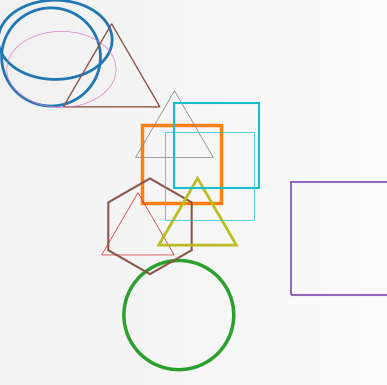[{"shape": "circle", "thickness": 2, "radius": 0.64, "center": [0.132, 0.852]}, {"shape": "oval", "thickness": 2, "radius": 0.73, "center": [0.142, 0.897]}, {"shape": "square", "thickness": 2.5, "radius": 0.5, "center": [0.468, 0.574]}, {"shape": "circle", "thickness": 2.5, "radius": 0.71, "center": [0.461, 0.182]}, {"shape": "triangle", "thickness": 0.5, "radius": 0.54, "center": [0.356, 0.392]}, {"shape": "square", "thickness": 1.5, "radius": 0.73, "center": [0.898, 0.381]}, {"shape": "triangle", "thickness": 1, "radius": 0.72, "center": [0.288, 0.794]}, {"shape": "hexagon", "thickness": 1.5, "radius": 0.62, "center": [0.387, 0.412]}, {"shape": "oval", "thickness": 0.5, "radius": 0.7, "center": [0.158, 0.82]}, {"shape": "triangle", "thickness": 0.5, "radius": 0.58, "center": [0.45, 0.649]}, {"shape": "triangle", "thickness": 2, "radius": 0.58, "center": [0.51, 0.421]}, {"shape": "square", "thickness": 0.5, "radius": 0.57, "center": [0.54, 0.542]}, {"shape": "square", "thickness": 1.5, "radius": 0.55, "center": [0.559, 0.621]}]